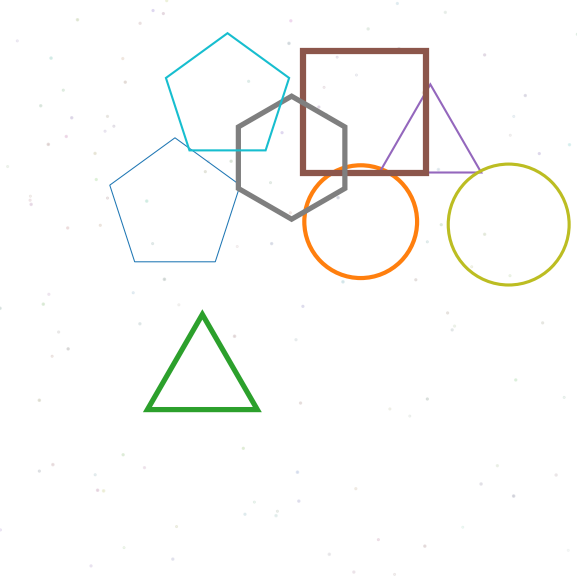[{"shape": "pentagon", "thickness": 0.5, "radius": 0.59, "center": [0.303, 0.642]}, {"shape": "circle", "thickness": 2, "radius": 0.49, "center": [0.625, 0.615]}, {"shape": "triangle", "thickness": 2.5, "radius": 0.55, "center": [0.35, 0.345]}, {"shape": "triangle", "thickness": 1, "radius": 0.51, "center": [0.745, 0.751]}, {"shape": "square", "thickness": 3, "radius": 0.53, "center": [0.631, 0.805]}, {"shape": "hexagon", "thickness": 2.5, "radius": 0.53, "center": [0.505, 0.726]}, {"shape": "circle", "thickness": 1.5, "radius": 0.52, "center": [0.881, 0.61]}, {"shape": "pentagon", "thickness": 1, "radius": 0.56, "center": [0.394, 0.829]}]